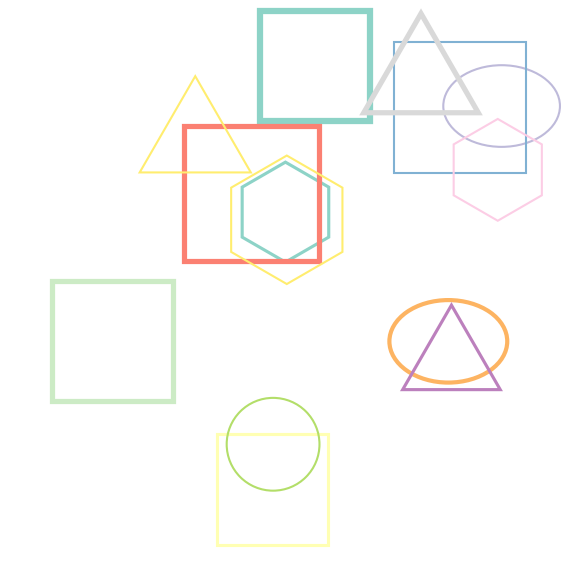[{"shape": "hexagon", "thickness": 1.5, "radius": 0.43, "center": [0.494, 0.632]}, {"shape": "square", "thickness": 3, "radius": 0.48, "center": [0.546, 0.884]}, {"shape": "square", "thickness": 1.5, "radius": 0.48, "center": [0.472, 0.151]}, {"shape": "oval", "thickness": 1, "radius": 0.51, "center": [0.869, 0.816]}, {"shape": "square", "thickness": 2.5, "radius": 0.58, "center": [0.435, 0.664]}, {"shape": "square", "thickness": 1, "radius": 0.57, "center": [0.797, 0.813]}, {"shape": "oval", "thickness": 2, "radius": 0.51, "center": [0.776, 0.408]}, {"shape": "circle", "thickness": 1, "radius": 0.4, "center": [0.473, 0.23]}, {"shape": "hexagon", "thickness": 1, "radius": 0.44, "center": [0.862, 0.705]}, {"shape": "triangle", "thickness": 2.5, "radius": 0.57, "center": [0.729, 0.861]}, {"shape": "triangle", "thickness": 1.5, "radius": 0.49, "center": [0.782, 0.373]}, {"shape": "square", "thickness": 2.5, "radius": 0.52, "center": [0.195, 0.409]}, {"shape": "hexagon", "thickness": 1, "radius": 0.56, "center": [0.497, 0.619]}, {"shape": "triangle", "thickness": 1, "radius": 0.56, "center": [0.338, 0.756]}]